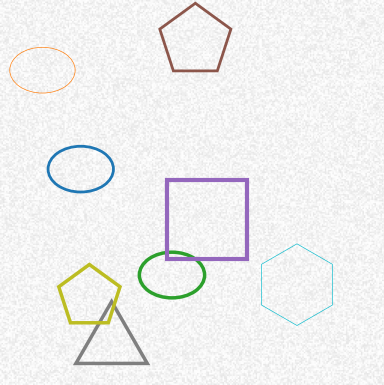[{"shape": "oval", "thickness": 2, "radius": 0.42, "center": [0.21, 0.561]}, {"shape": "oval", "thickness": 0.5, "radius": 0.42, "center": [0.11, 0.818]}, {"shape": "oval", "thickness": 2.5, "radius": 0.42, "center": [0.447, 0.286]}, {"shape": "square", "thickness": 3, "radius": 0.52, "center": [0.538, 0.43]}, {"shape": "pentagon", "thickness": 2, "radius": 0.49, "center": [0.507, 0.894]}, {"shape": "triangle", "thickness": 2.5, "radius": 0.54, "center": [0.29, 0.11]}, {"shape": "pentagon", "thickness": 2.5, "radius": 0.42, "center": [0.232, 0.229]}, {"shape": "hexagon", "thickness": 0.5, "radius": 0.53, "center": [0.771, 0.261]}]